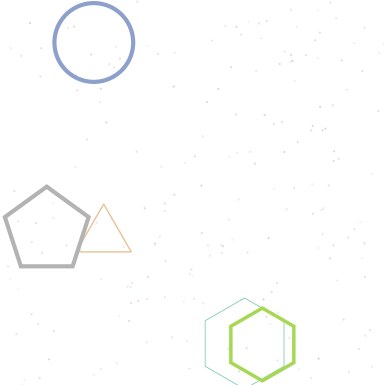[{"shape": "hexagon", "thickness": 0.5, "radius": 0.59, "center": [0.635, 0.108]}, {"shape": "circle", "thickness": 3, "radius": 0.51, "center": [0.244, 0.89]}, {"shape": "hexagon", "thickness": 2.5, "radius": 0.47, "center": [0.681, 0.105]}, {"shape": "triangle", "thickness": 1, "radius": 0.41, "center": [0.269, 0.387]}, {"shape": "pentagon", "thickness": 3, "radius": 0.57, "center": [0.121, 0.401]}]